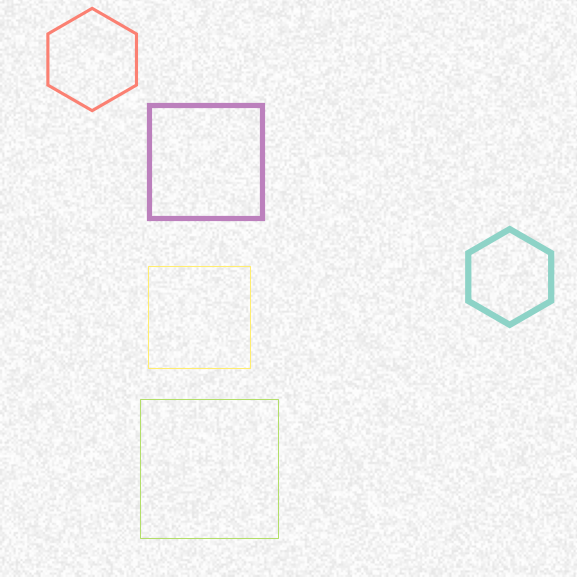[{"shape": "hexagon", "thickness": 3, "radius": 0.41, "center": [0.883, 0.52]}, {"shape": "hexagon", "thickness": 1.5, "radius": 0.44, "center": [0.16, 0.896]}, {"shape": "square", "thickness": 0.5, "radius": 0.6, "center": [0.362, 0.188]}, {"shape": "square", "thickness": 2.5, "radius": 0.49, "center": [0.356, 0.72]}, {"shape": "square", "thickness": 0.5, "radius": 0.44, "center": [0.345, 0.45]}]